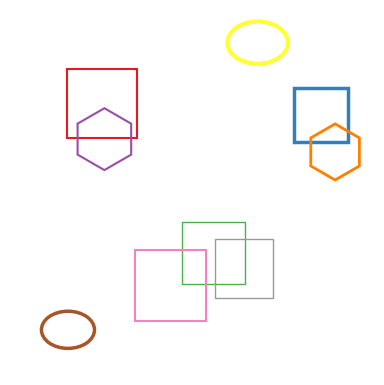[{"shape": "square", "thickness": 1.5, "radius": 0.45, "center": [0.265, 0.731]}, {"shape": "square", "thickness": 2.5, "radius": 0.35, "center": [0.834, 0.701]}, {"shape": "square", "thickness": 1, "radius": 0.41, "center": [0.555, 0.343]}, {"shape": "hexagon", "thickness": 1.5, "radius": 0.4, "center": [0.271, 0.639]}, {"shape": "hexagon", "thickness": 2, "radius": 0.36, "center": [0.87, 0.605]}, {"shape": "oval", "thickness": 3, "radius": 0.39, "center": [0.669, 0.889]}, {"shape": "oval", "thickness": 2.5, "radius": 0.34, "center": [0.177, 0.143]}, {"shape": "square", "thickness": 1.5, "radius": 0.46, "center": [0.442, 0.259]}, {"shape": "square", "thickness": 1, "radius": 0.38, "center": [0.634, 0.302]}]